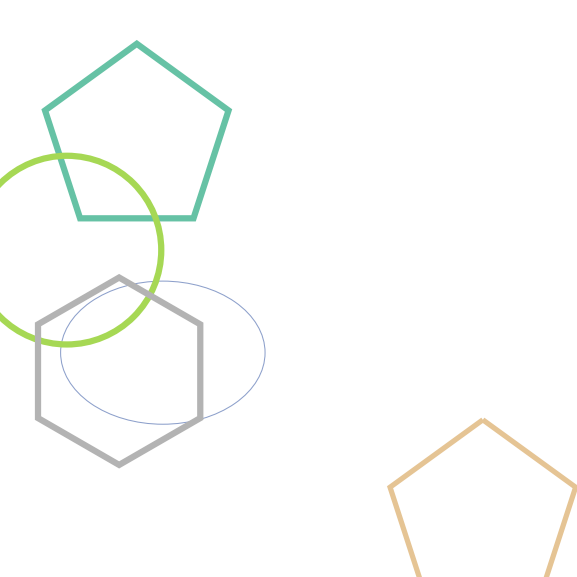[{"shape": "pentagon", "thickness": 3, "radius": 0.84, "center": [0.237, 0.756]}, {"shape": "oval", "thickness": 0.5, "radius": 0.89, "center": [0.282, 0.388]}, {"shape": "circle", "thickness": 3, "radius": 0.82, "center": [0.116, 0.566]}, {"shape": "pentagon", "thickness": 2.5, "radius": 0.84, "center": [0.836, 0.103]}, {"shape": "hexagon", "thickness": 3, "radius": 0.81, "center": [0.206, 0.356]}]